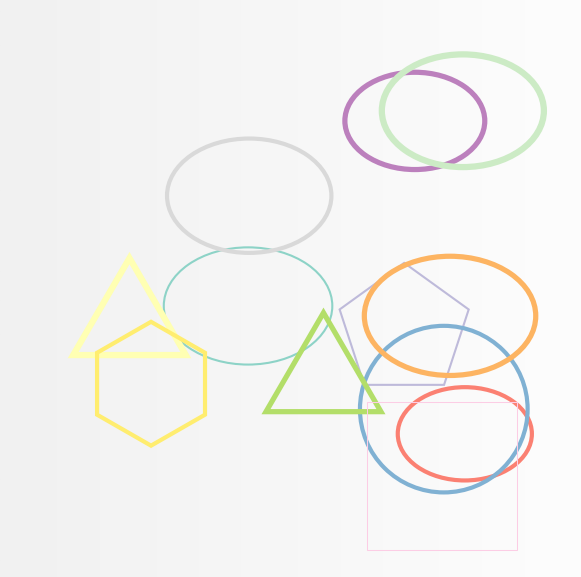[{"shape": "oval", "thickness": 1, "radius": 0.72, "center": [0.427, 0.469]}, {"shape": "triangle", "thickness": 3, "radius": 0.56, "center": [0.223, 0.44]}, {"shape": "pentagon", "thickness": 1, "radius": 0.58, "center": [0.695, 0.427]}, {"shape": "oval", "thickness": 2, "radius": 0.58, "center": [0.8, 0.248]}, {"shape": "circle", "thickness": 2, "radius": 0.72, "center": [0.764, 0.291]}, {"shape": "oval", "thickness": 2.5, "radius": 0.74, "center": [0.774, 0.452]}, {"shape": "triangle", "thickness": 2.5, "radius": 0.57, "center": [0.557, 0.343]}, {"shape": "square", "thickness": 0.5, "radius": 0.64, "center": [0.76, 0.175]}, {"shape": "oval", "thickness": 2, "radius": 0.71, "center": [0.429, 0.66]}, {"shape": "oval", "thickness": 2.5, "radius": 0.6, "center": [0.714, 0.79]}, {"shape": "oval", "thickness": 3, "radius": 0.7, "center": [0.796, 0.807]}, {"shape": "hexagon", "thickness": 2, "radius": 0.54, "center": [0.26, 0.335]}]